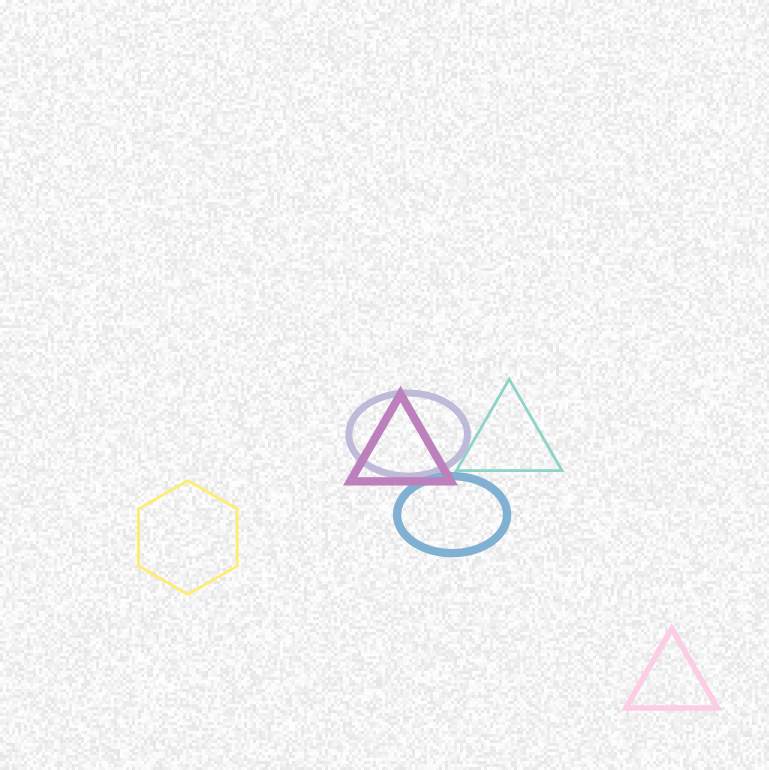[{"shape": "triangle", "thickness": 1, "radius": 0.4, "center": [0.661, 0.428]}, {"shape": "oval", "thickness": 2.5, "radius": 0.38, "center": [0.53, 0.436]}, {"shape": "oval", "thickness": 3, "radius": 0.36, "center": [0.587, 0.332]}, {"shape": "triangle", "thickness": 2, "radius": 0.34, "center": [0.872, 0.115]}, {"shape": "triangle", "thickness": 3, "radius": 0.38, "center": [0.52, 0.413]}, {"shape": "hexagon", "thickness": 1, "radius": 0.37, "center": [0.244, 0.302]}]